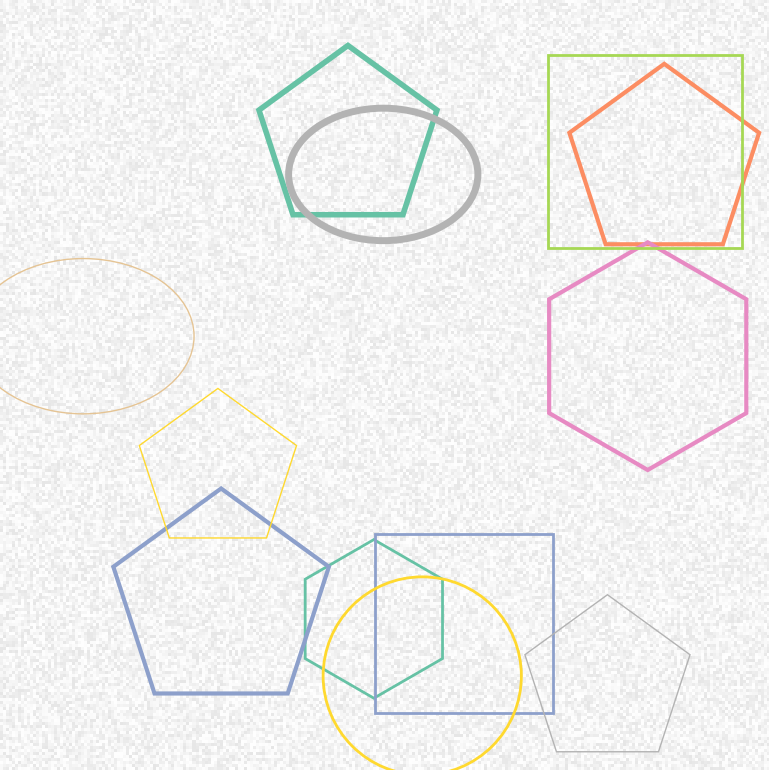[{"shape": "pentagon", "thickness": 2, "radius": 0.61, "center": [0.452, 0.819]}, {"shape": "hexagon", "thickness": 1, "radius": 0.51, "center": [0.486, 0.196]}, {"shape": "pentagon", "thickness": 1.5, "radius": 0.65, "center": [0.863, 0.788]}, {"shape": "square", "thickness": 1, "radius": 0.58, "center": [0.603, 0.19]}, {"shape": "pentagon", "thickness": 1.5, "radius": 0.74, "center": [0.287, 0.218]}, {"shape": "hexagon", "thickness": 1.5, "radius": 0.74, "center": [0.841, 0.537]}, {"shape": "square", "thickness": 1, "radius": 0.63, "center": [0.838, 0.803]}, {"shape": "circle", "thickness": 1, "radius": 0.64, "center": [0.548, 0.122]}, {"shape": "pentagon", "thickness": 0.5, "radius": 0.54, "center": [0.283, 0.388]}, {"shape": "oval", "thickness": 0.5, "radius": 0.72, "center": [0.108, 0.563]}, {"shape": "oval", "thickness": 2.5, "radius": 0.61, "center": [0.498, 0.773]}, {"shape": "pentagon", "thickness": 0.5, "radius": 0.56, "center": [0.789, 0.115]}]